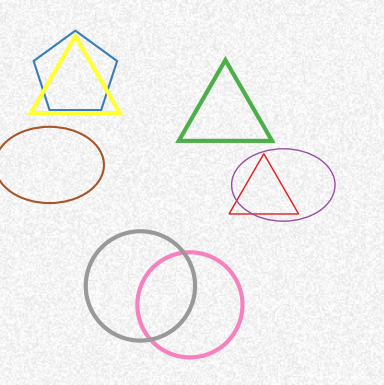[{"shape": "triangle", "thickness": 1, "radius": 0.52, "center": [0.685, 0.496]}, {"shape": "pentagon", "thickness": 1.5, "radius": 0.57, "center": [0.196, 0.806]}, {"shape": "triangle", "thickness": 3, "radius": 0.7, "center": [0.585, 0.704]}, {"shape": "oval", "thickness": 1, "radius": 0.67, "center": [0.736, 0.52]}, {"shape": "triangle", "thickness": 3, "radius": 0.67, "center": [0.196, 0.773]}, {"shape": "oval", "thickness": 1.5, "radius": 0.71, "center": [0.128, 0.572]}, {"shape": "circle", "thickness": 3, "radius": 0.68, "center": [0.493, 0.208]}, {"shape": "circle", "thickness": 3, "radius": 0.71, "center": [0.365, 0.257]}]